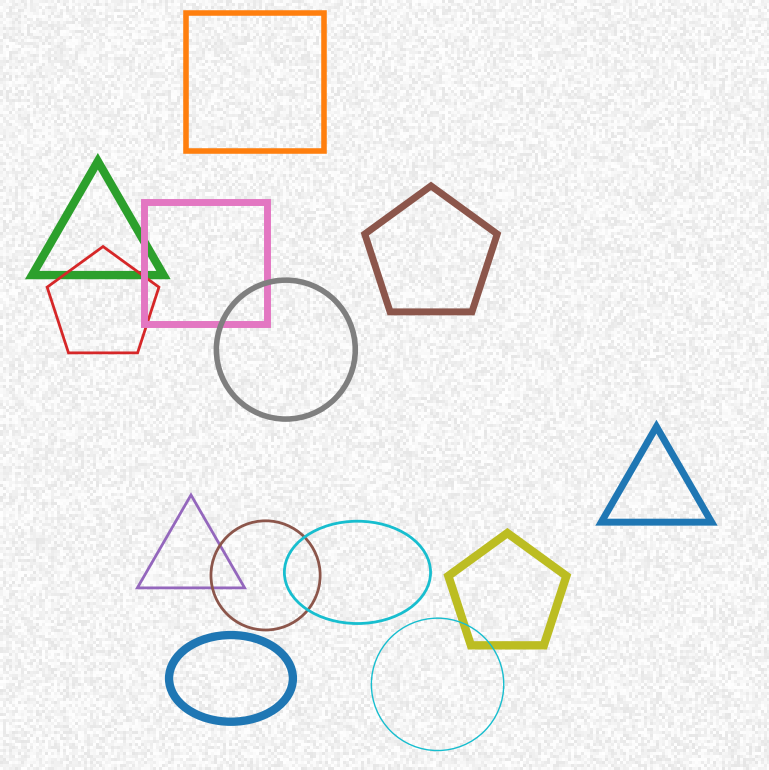[{"shape": "triangle", "thickness": 2.5, "radius": 0.41, "center": [0.853, 0.363]}, {"shape": "oval", "thickness": 3, "radius": 0.4, "center": [0.3, 0.119]}, {"shape": "square", "thickness": 2, "radius": 0.45, "center": [0.331, 0.894]}, {"shape": "triangle", "thickness": 3, "radius": 0.49, "center": [0.127, 0.692]}, {"shape": "pentagon", "thickness": 1, "radius": 0.38, "center": [0.134, 0.603]}, {"shape": "triangle", "thickness": 1, "radius": 0.4, "center": [0.248, 0.277]}, {"shape": "circle", "thickness": 1, "radius": 0.35, "center": [0.345, 0.253]}, {"shape": "pentagon", "thickness": 2.5, "radius": 0.45, "center": [0.56, 0.668]}, {"shape": "square", "thickness": 2.5, "radius": 0.4, "center": [0.267, 0.658]}, {"shape": "circle", "thickness": 2, "radius": 0.45, "center": [0.371, 0.546]}, {"shape": "pentagon", "thickness": 3, "radius": 0.4, "center": [0.659, 0.227]}, {"shape": "oval", "thickness": 1, "radius": 0.47, "center": [0.464, 0.257]}, {"shape": "circle", "thickness": 0.5, "radius": 0.43, "center": [0.568, 0.111]}]